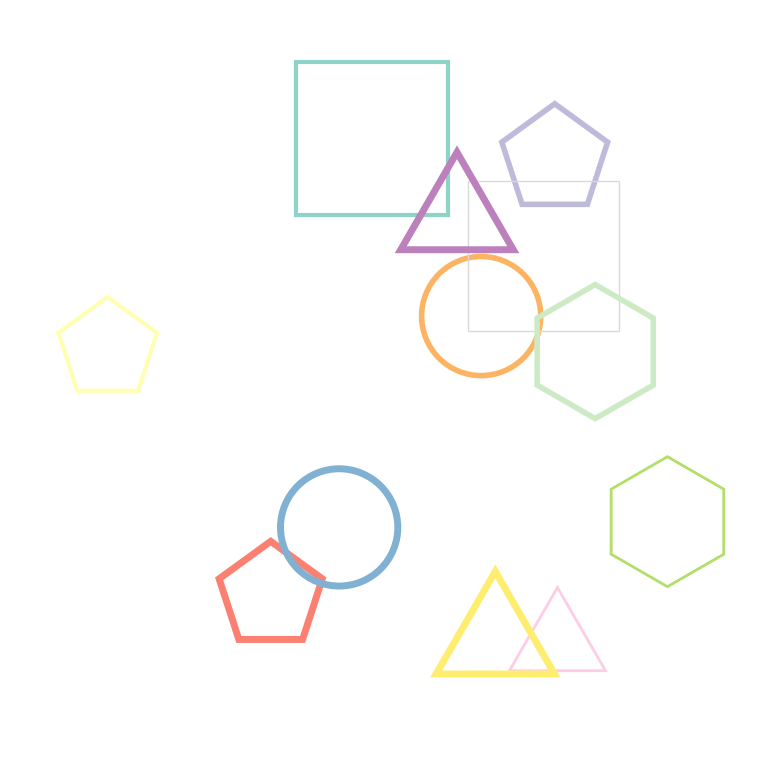[{"shape": "square", "thickness": 1.5, "radius": 0.49, "center": [0.483, 0.82]}, {"shape": "pentagon", "thickness": 1.5, "radius": 0.34, "center": [0.14, 0.547]}, {"shape": "pentagon", "thickness": 2, "radius": 0.36, "center": [0.72, 0.793]}, {"shape": "pentagon", "thickness": 2.5, "radius": 0.35, "center": [0.352, 0.227]}, {"shape": "circle", "thickness": 2.5, "radius": 0.38, "center": [0.44, 0.315]}, {"shape": "circle", "thickness": 2, "radius": 0.39, "center": [0.625, 0.59]}, {"shape": "hexagon", "thickness": 1, "radius": 0.42, "center": [0.867, 0.322]}, {"shape": "triangle", "thickness": 1, "radius": 0.36, "center": [0.724, 0.165]}, {"shape": "square", "thickness": 0.5, "radius": 0.49, "center": [0.706, 0.668]}, {"shape": "triangle", "thickness": 2.5, "radius": 0.42, "center": [0.594, 0.718]}, {"shape": "hexagon", "thickness": 2, "radius": 0.44, "center": [0.773, 0.543]}, {"shape": "triangle", "thickness": 2.5, "radius": 0.44, "center": [0.643, 0.169]}]